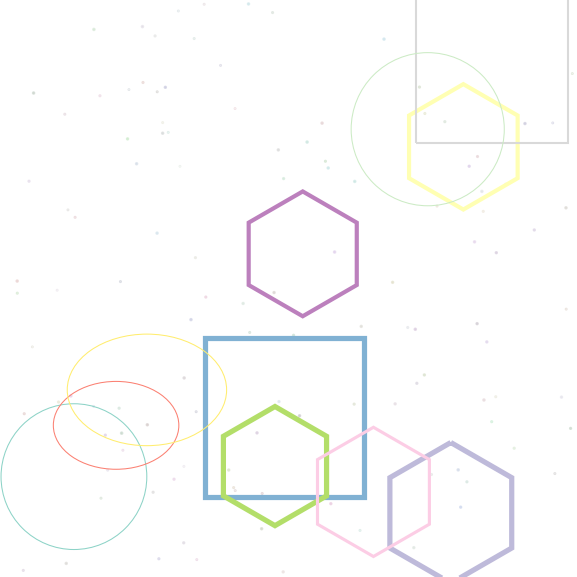[{"shape": "circle", "thickness": 0.5, "radius": 0.63, "center": [0.128, 0.174]}, {"shape": "hexagon", "thickness": 2, "radius": 0.54, "center": [0.802, 0.745]}, {"shape": "hexagon", "thickness": 2.5, "radius": 0.61, "center": [0.781, 0.111]}, {"shape": "oval", "thickness": 0.5, "radius": 0.54, "center": [0.201, 0.263]}, {"shape": "square", "thickness": 2.5, "radius": 0.69, "center": [0.493, 0.276]}, {"shape": "hexagon", "thickness": 2.5, "radius": 0.52, "center": [0.476, 0.192]}, {"shape": "hexagon", "thickness": 1.5, "radius": 0.56, "center": [0.647, 0.147]}, {"shape": "square", "thickness": 1, "radius": 0.66, "center": [0.852, 0.883]}, {"shape": "hexagon", "thickness": 2, "radius": 0.54, "center": [0.524, 0.56]}, {"shape": "circle", "thickness": 0.5, "radius": 0.66, "center": [0.741, 0.775]}, {"shape": "oval", "thickness": 0.5, "radius": 0.69, "center": [0.254, 0.324]}]